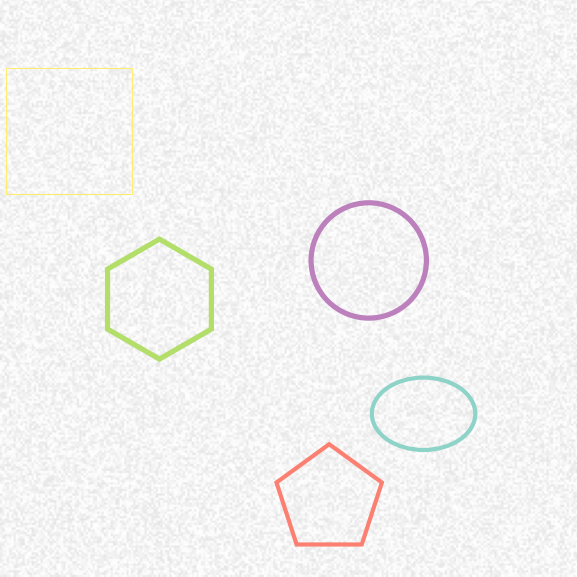[{"shape": "oval", "thickness": 2, "radius": 0.45, "center": [0.733, 0.283]}, {"shape": "pentagon", "thickness": 2, "radius": 0.48, "center": [0.57, 0.134]}, {"shape": "hexagon", "thickness": 2.5, "radius": 0.52, "center": [0.276, 0.481]}, {"shape": "circle", "thickness": 2.5, "radius": 0.5, "center": [0.639, 0.548]}, {"shape": "square", "thickness": 0.5, "radius": 0.55, "center": [0.12, 0.773]}]